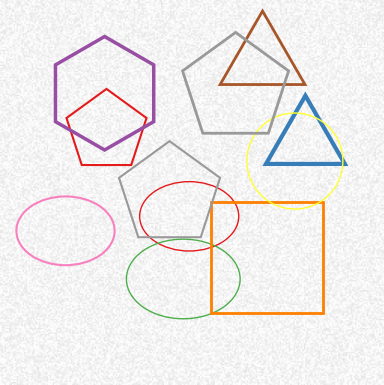[{"shape": "oval", "thickness": 1, "radius": 0.64, "center": [0.491, 0.438]}, {"shape": "pentagon", "thickness": 1.5, "radius": 0.55, "center": [0.277, 0.66]}, {"shape": "triangle", "thickness": 3, "radius": 0.59, "center": [0.793, 0.633]}, {"shape": "oval", "thickness": 1, "radius": 0.74, "center": [0.476, 0.275]}, {"shape": "hexagon", "thickness": 2.5, "radius": 0.74, "center": [0.272, 0.758]}, {"shape": "square", "thickness": 2, "radius": 0.73, "center": [0.694, 0.331]}, {"shape": "circle", "thickness": 1, "radius": 0.62, "center": [0.766, 0.582]}, {"shape": "triangle", "thickness": 2, "radius": 0.64, "center": [0.682, 0.844]}, {"shape": "oval", "thickness": 1.5, "radius": 0.64, "center": [0.17, 0.4]}, {"shape": "pentagon", "thickness": 1.5, "radius": 0.69, "center": [0.44, 0.495]}, {"shape": "pentagon", "thickness": 2, "radius": 0.72, "center": [0.612, 0.771]}]